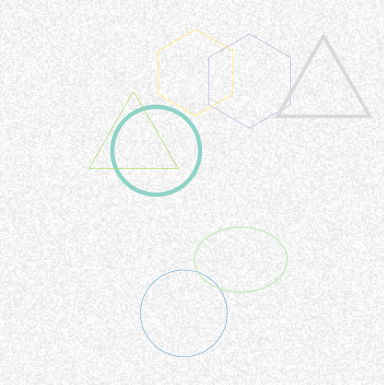[{"shape": "circle", "thickness": 3, "radius": 0.57, "center": [0.406, 0.608]}, {"shape": "hexagon", "thickness": 0.5, "radius": 0.61, "center": [0.648, 0.789]}, {"shape": "circle", "thickness": 0.5, "radius": 0.56, "center": [0.477, 0.186]}, {"shape": "triangle", "thickness": 0.5, "radius": 0.67, "center": [0.347, 0.629]}, {"shape": "triangle", "thickness": 2.5, "radius": 0.69, "center": [0.84, 0.767]}, {"shape": "oval", "thickness": 1, "radius": 0.6, "center": [0.626, 0.326]}, {"shape": "hexagon", "thickness": 0.5, "radius": 0.56, "center": [0.508, 0.812]}]